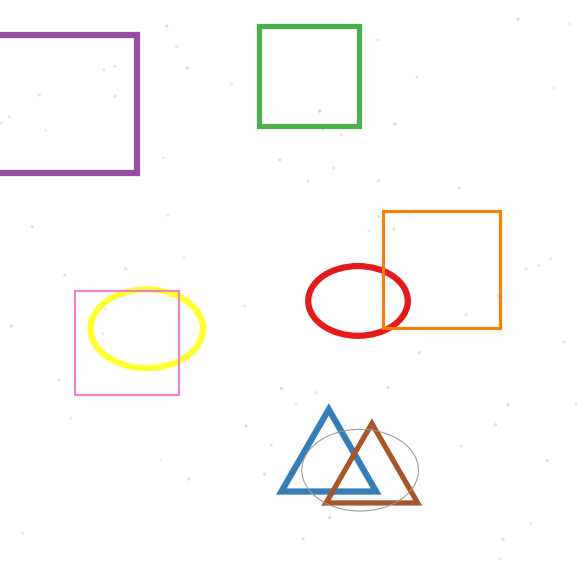[{"shape": "oval", "thickness": 3, "radius": 0.43, "center": [0.62, 0.478]}, {"shape": "triangle", "thickness": 3, "radius": 0.47, "center": [0.569, 0.195]}, {"shape": "square", "thickness": 2.5, "radius": 0.43, "center": [0.535, 0.867]}, {"shape": "square", "thickness": 3, "radius": 0.6, "center": [0.117, 0.819]}, {"shape": "square", "thickness": 1.5, "radius": 0.51, "center": [0.764, 0.532]}, {"shape": "oval", "thickness": 3, "radius": 0.49, "center": [0.254, 0.43]}, {"shape": "triangle", "thickness": 2.5, "radius": 0.46, "center": [0.644, 0.174]}, {"shape": "square", "thickness": 1, "radius": 0.45, "center": [0.22, 0.406]}, {"shape": "oval", "thickness": 0.5, "radius": 0.51, "center": [0.624, 0.185]}]